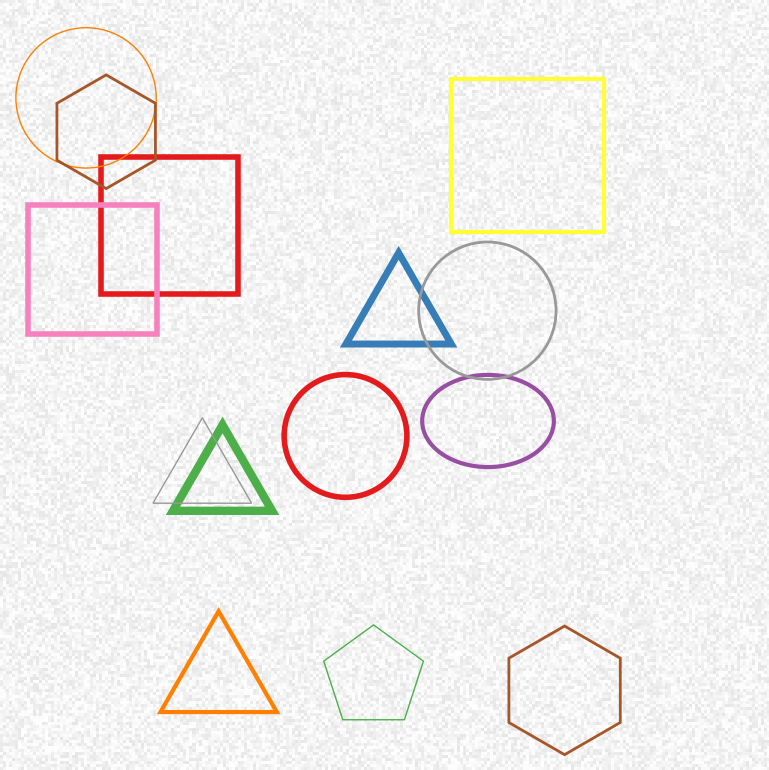[{"shape": "circle", "thickness": 2, "radius": 0.4, "center": [0.449, 0.434]}, {"shape": "square", "thickness": 2, "radius": 0.44, "center": [0.22, 0.708]}, {"shape": "triangle", "thickness": 2.5, "radius": 0.39, "center": [0.518, 0.593]}, {"shape": "pentagon", "thickness": 0.5, "radius": 0.34, "center": [0.485, 0.12]}, {"shape": "triangle", "thickness": 3, "radius": 0.37, "center": [0.289, 0.374]}, {"shape": "oval", "thickness": 1.5, "radius": 0.43, "center": [0.634, 0.453]}, {"shape": "circle", "thickness": 0.5, "radius": 0.46, "center": [0.112, 0.873]}, {"shape": "triangle", "thickness": 1.5, "radius": 0.44, "center": [0.284, 0.119]}, {"shape": "square", "thickness": 1.5, "radius": 0.5, "center": [0.685, 0.798]}, {"shape": "hexagon", "thickness": 1, "radius": 0.37, "center": [0.138, 0.829]}, {"shape": "hexagon", "thickness": 1, "radius": 0.42, "center": [0.733, 0.103]}, {"shape": "square", "thickness": 2, "radius": 0.42, "center": [0.12, 0.65]}, {"shape": "circle", "thickness": 1, "radius": 0.45, "center": [0.633, 0.597]}, {"shape": "triangle", "thickness": 0.5, "radius": 0.37, "center": [0.263, 0.383]}]